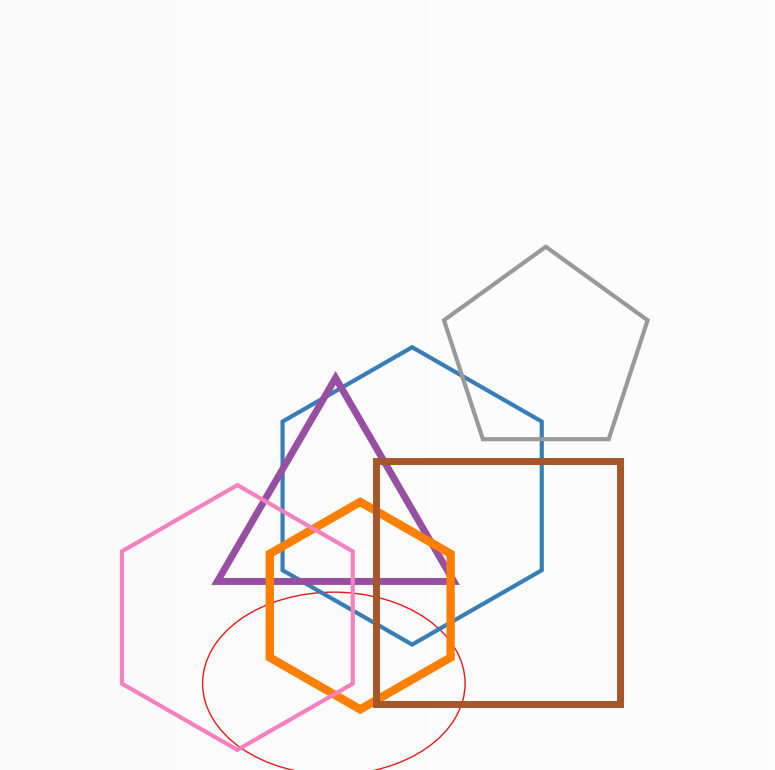[{"shape": "oval", "thickness": 0.5, "radius": 0.85, "center": [0.431, 0.112]}, {"shape": "hexagon", "thickness": 1.5, "radius": 0.97, "center": [0.532, 0.356]}, {"shape": "triangle", "thickness": 2.5, "radius": 0.88, "center": [0.433, 0.333]}, {"shape": "hexagon", "thickness": 3, "radius": 0.67, "center": [0.465, 0.213]}, {"shape": "square", "thickness": 2.5, "radius": 0.79, "center": [0.642, 0.243]}, {"shape": "hexagon", "thickness": 1.5, "radius": 0.86, "center": [0.306, 0.198]}, {"shape": "pentagon", "thickness": 1.5, "radius": 0.69, "center": [0.704, 0.541]}]